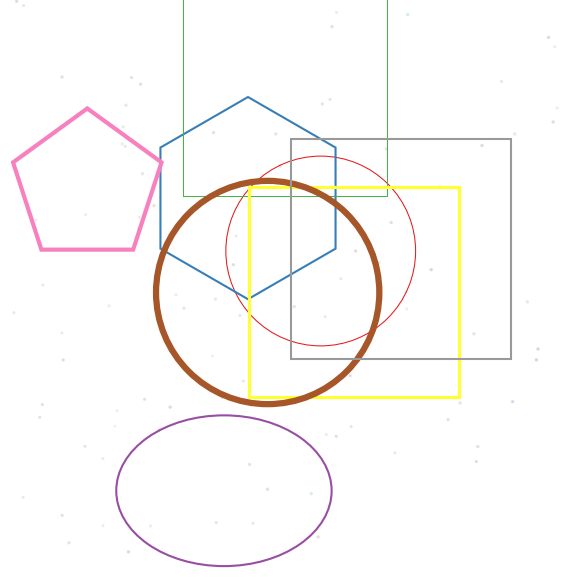[{"shape": "circle", "thickness": 0.5, "radius": 0.82, "center": [0.555, 0.565]}, {"shape": "hexagon", "thickness": 1, "radius": 0.88, "center": [0.429, 0.656]}, {"shape": "square", "thickness": 0.5, "radius": 0.88, "center": [0.494, 0.836]}, {"shape": "oval", "thickness": 1, "radius": 0.93, "center": [0.388, 0.149]}, {"shape": "square", "thickness": 1.5, "radius": 0.91, "center": [0.613, 0.494]}, {"shape": "circle", "thickness": 3, "radius": 0.97, "center": [0.464, 0.493]}, {"shape": "pentagon", "thickness": 2, "radius": 0.68, "center": [0.151, 0.676]}, {"shape": "square", "thickness": 1, "radius": 0.95, "center": [0.694, 0.568]}]